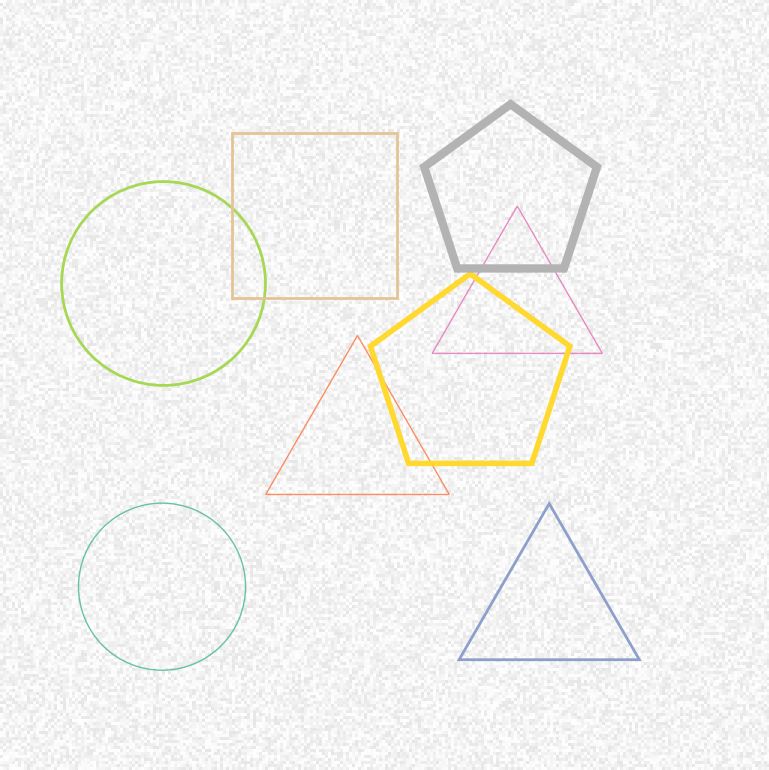[{"shape": "circle", "thickness": 0.5, "radius": 0.54, "center": [0.21, 0.238]}, {"shape": "triangle", "thickness": 0.5, "radius": 0.69, "center": [0.464, 0.427]}, {"shape": "triangle", "thickness": 1, "radius": 0.68, "center": [0.713, 0.211]}, {"shape": "triangle", "thickness": 0.5, "radius": 0.64, "center": [0.672, 0.605]}, {"shape": "circle", "thickness": 1, "radius": 0.66, "center": [0.212, 0.632]}, {"shape": "pentagon", "thickness": 2, "radius": 0.68, "center": [0.611, 0.508]}, {"shape": "square", "thickness": 1, "radius": 0.54, "center": [0.409, 0.72]}, {"shape": "pentagon", "thickness": 3, "radius": 0.59, "center": [0.663, 0.747]}]